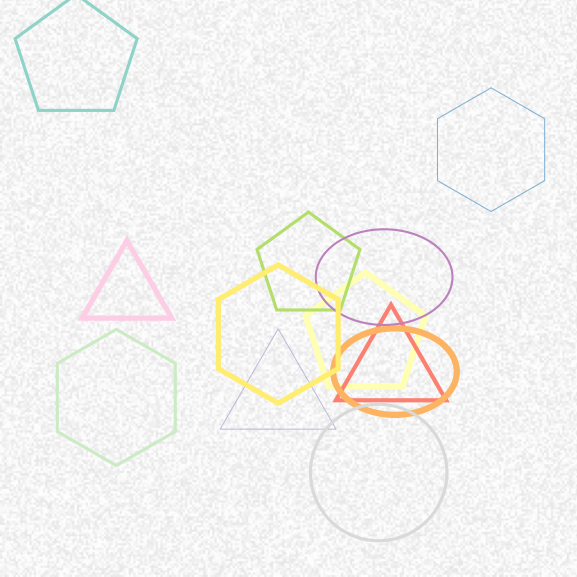[{"shape": "pentagon", "thickness": 1.5, "radius": 0.56, "center": [0.132, 0.898]}, {"shape": "pentagon", "thickness": 3, "radius": 0.55, "center": [0.633, 0.418]}, {"shape": "triangle", "thickness": 0.5, "radius": 0.58, "center": [0.482, 0.314]}, {"shape": "triangle", "thickness": 2, "radius": 0.55, "center": [0.677, 0.361]}, {"shape": "hexagon", "thickness": 0.5, "radius": 0.54, "center": [0.85, 0.74]}, {"shape": "oval", "thickness": 3, "radius": 0.54, "center": [0.684, 0.356]}, {"shape": "pentagon", "thickness": 1.5, "radius": 0.47, "center": [0.534, 0.538]}, {"shape": "triangle", "thickness": 2.5, "radius": 0.45, "center": [0.22, 0.493]}, {"shape": "circle", "thickness": 1.5, "radius": 0.59, "center": [0.656, 0.181]}, {"shape": "oval", "thickness": 1, "radius": 0.59, "center": [0.665, 0.519]}, {"shape": "hexagon", "thickness": 1.5, "radius": 0.59, "center": [0.201, 0.311]}, {"shape": "hexagon", "thickness": 2.5, "radius": 0.6, "center": [0.482, 0.421]}]